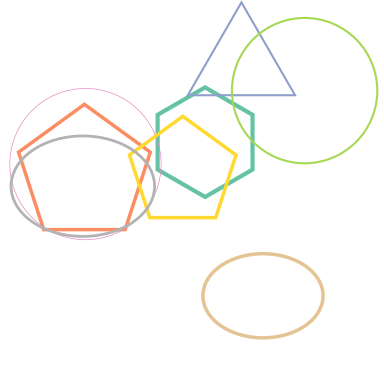[{"shape": "hexagon", "thickness": 3, "radius": 0.71, "center": [0.533, 0.631]}, {"shape": "pentagon", "thickness": 2.5, "radius": 0.9, "center": [0.219, 0.549]}, {"shape": "triangle", "thickness": 1.5, "radius": 0.8, "center": [0.627, 0.833]}, {"shape": "circle", "thickness": 0.5, "radius": 0.98, "center": [0.222, 0.574]}, {"shape": "circle", "thickness": 1.5, "radius": 0.94, "center": [0.791, 0.765]}, {"shape": "pentagon", "thickness": 2.5, "radius": 0.73, "center": [0.475, 0.552]}, {"shape": "oval", "thickness": 2.5, "radius": 0.78, "center": [0.683, 0.232]}, {"shape": "oval", "thickness": 2, "radius": 0.93, "center": [0.215, 0.516]}]